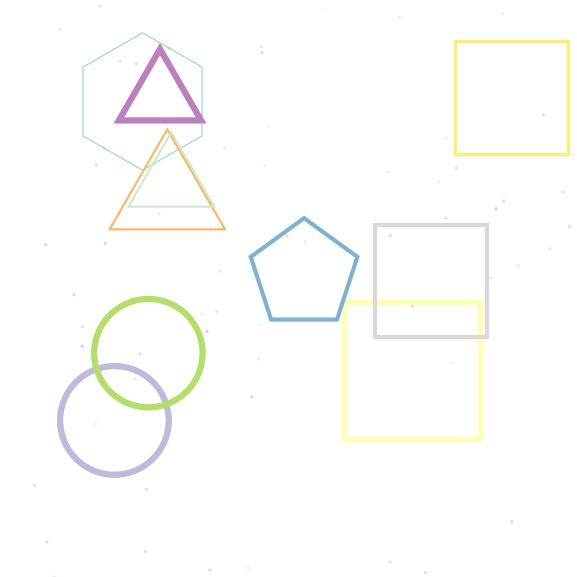[{"shape": "hexagon", "thickness": 0.5, "radius": 0.6, "center": [0.247, 0.823]}, {"shape": "square", "thickness": 2.5, "radius": 0.59, "center": [0.713, 0.358]}, {"shape": "circle", "thickness": 3, "radius": 0.47, "center": [0.198, 0.271]}, {"shape": "pentagon", "thickness": 2, "radius": 0.49, "center": [0.527, 0.524]}, {"shape": "triangle", "thickness": 1, "radius": 0.58, "center": [0.29, 0.66]}, {"shape": "circle", "thickness": 3, "radius": 0.47, "center": [0.257, 0.388]}, {"shape": "square", "thickness": 2, "radius": 0.48, "center": [0.747, 0.512]}, {"shape": "triangle", "thickness": 3, "radius": 0.41, "center": [0.277, 0.832]}, {"shape": "triangle", "thickness": 1, "radius": 0.43, "center": [0.297, 0.684]}, {"shape": "square", "thickness": 1.5, "radius": 0.49, "center": [0.886, 0.831]}]